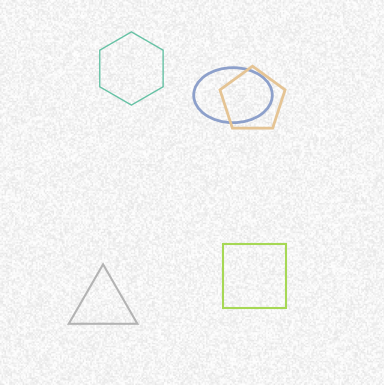[{"shape": "hexagon", "thickness": 1, "radius": 0.48, "center": [0.341, 0.822]}, {"shape": "oval", "thickness": 2, "radius": 0.51, "center": [0.605, 0.753]}, {"shape": "square", "thickness": 1.5, "radius": 0.41, "center": [0.661, 0.283]}, {"shape": "pentagon", "thickness": 2, "radius": 0.44, "center": [0.656, 0.739]}, {"shape": "triangle", "thickness": 1.5, "radius": 0.51, "center": [0.268, 0.21]}]